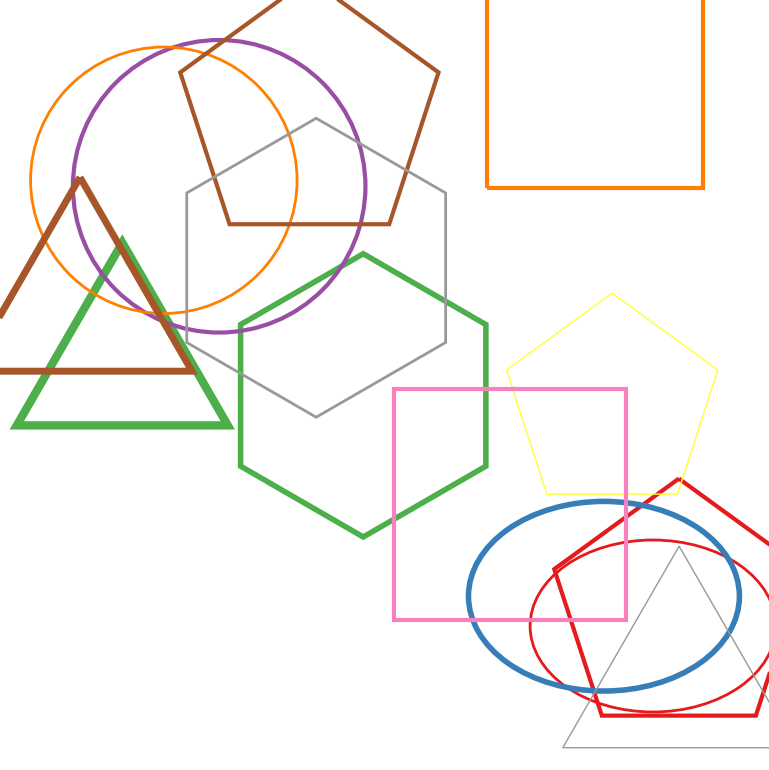[{"shape": "pentagon", "thickness": 1.5, "radius": 0.85, "center": [0.882, 0.208]}, {"shape": "oval", "thickness": 1, "radius": 0.8, "center": [0.848, 0.187]}, {"shape": "oval", "thickness": 2, "radius": 0.88, "center": [0.784, 0.226]}, {"shape": "hexagon", "thickness": 2, "radius": 0.92, "center": [0.472, 0.487]}, {"shape": "triangle", "thickness": 3, "radius": 0.79, "center": [0.159, 0.527]}, {"shape": "circle", "thickness": 1.5, "radius": 0.95, "center": [0.285, 0.758]}, {"shape": "circle", "thickness": 1, "radius": 0.87, "center": [0.213, 0.766]}, {"shape": "square", "thickness": 1.5, "radius": 0.7, "center": [0.773, 0.897]}, {"shape": "pentagon", "thickness": 0.5, "radius": 0.72, "center": [0.795, 0.475]}, {"shape": "pentagon", "thickness": 1.5, "radius": 0.88, "center": [0.402, 0.851]}, {"shape": "triangle", "thickness": 2.5, "radius": 0.84, "center": [0.104, 0.602]}, {"shape": "square", "thickness": 1.5, "radius": 0.75, "center": [0.662, 0.345]}, {"shape": "hexagon", "thickness": 1, "radius": 0.97, "center": [0.411, 0.652]}, {"shape": "triangle", "thickness": 0.5, "radius": 0.87, "center": [0.882, 0.116]}]